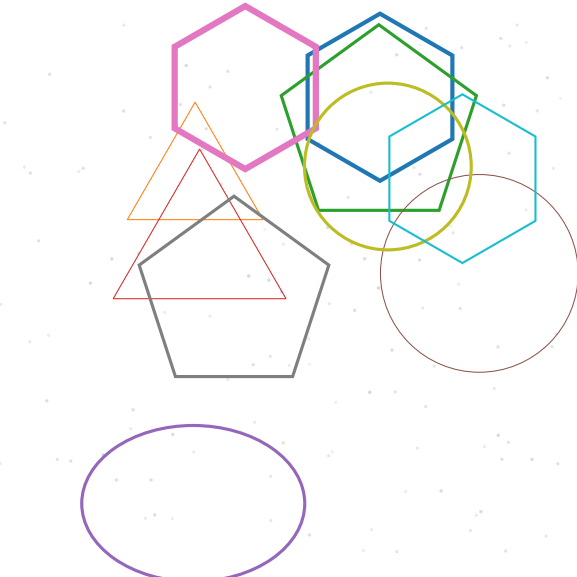[{"shape": "hexagon", "thickness": 2, "radius": 0.72, "center": [0.658, 0.831]}, {"shape": "triangle", "thickness": 0.5, "radius": 0.68, "center": [0.338, 0.687]}, {"shape": "pentagon", "thickness": 1.5, "radius": 0.89, "center": [0.656, 0.779]}, {"shape": "triangle", "thickness": 0.5, "radius": 0.86, "center": [0.346, 0.568]}, {"shape": "oval", "thickness": 1.5, "radius": 0.97, "center": [0.335, 0.127]}, {"shape": "circle", "thickness": 0.5, "radius": 0.86, "center": [0.83, 0.526]}, {"shape": "hexagon", "thickness": 3, "radius": 0.71, "center": [0.425, 0.848]}, {"shape": "pentagon", "thickness": 1.5, "radius": 0.86, "center": [0.405, 0.487]}, {"shape": "circle", "thickness": 1.5, "radius": 0.72, "center": [0.672, 0.711]}, {"shape": "hexagon", "thickness": 1, "radius": 0.73, "center": [0.801, 0.69]}]